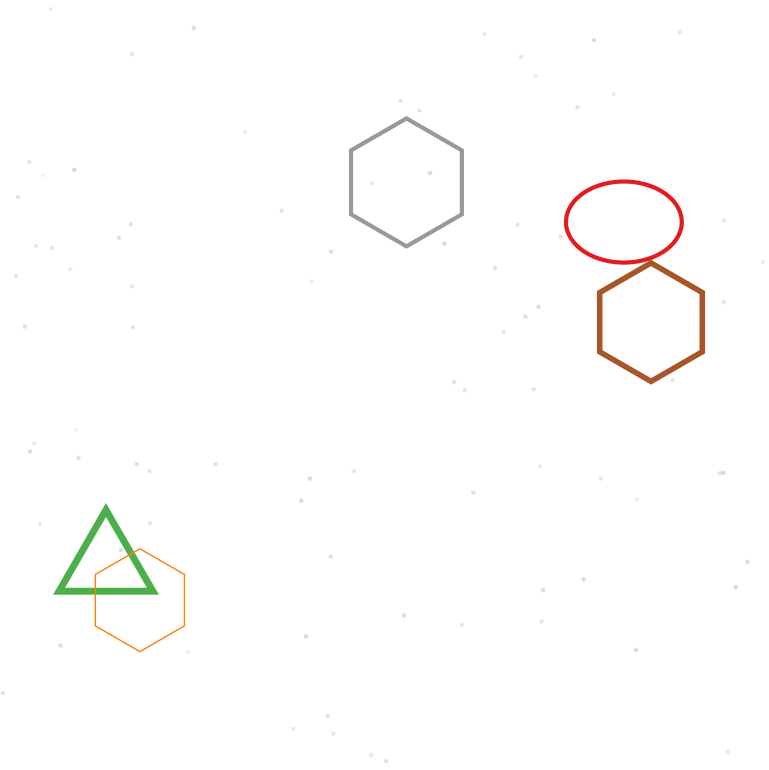[{"shape": "oval", "thickness": 1.5, "radius": 0.38, "center": [0.81, 0.712]}, {"shape": "triangle", "thickness": 2.5, "radius": 0.35, "center": [0.138, 0.267]}, {"shape": "hexagon", "thickness": 0.5, "radius": 0.33, "center": [0.182, 0.221]}, {"shape": "hexagon", "thickness": 2, "radius": 0.38, "center": [0.845, 0.582]}, {"shape": "hexagon", "thickness": 1.5, "radius": 0.42, "center": [0.528, 0.763]}]